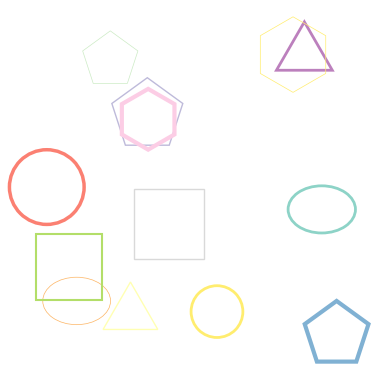[{"shape": "oval", "thickness": 2, "radius": 0.44, "center": [0.836, 0.456]}, {"shape": "triangle", "thickness": 1, "radius": 0.41, "center": [0.339, 0.185]}, {"shape": "pentagon", "thickness": 1, "radius": 0.48, "center": [0.383, 0.701]}, {"shape": "circle", "thickness": 2.5, "radius": 0.49, "center": [0.121, 0.514]}, {"shape": "pentagon", "thickness": 3, "radius": 0.44, "center": [0.874, 0.131]}, {"shape": "oval", "thickness": 0.5, "radius": 0.44, "center": [0.199, 0.218]}, {"shape": "square", "thickness": 1.5, "radius": 0.43, "center": [0.179, 0.306]}, {"shape": "hexagon", "thickness": 3, "radius": 0.39, "center": [0.385, 0.69]}, {"shape": "square", "thickness": 1, "radius": 0.45, "center": [0.439, 0.418]}, {"shape": "triangle", "thickness": 2, "radius": 0.42, "center": [0.791, 0.859]}, {"shape": "pentagon", "thickness": 0.5, "radius": 0.38, "center": [0.286, 0.844]}, {"shape": "circle", "thickness": 2, "radius": 0.34, "center": [0.564, 0.191]}, {"shape": "hexagon", "thickness": 0.5, "radius": 0.49, "center": [0.761, 0.858]}]